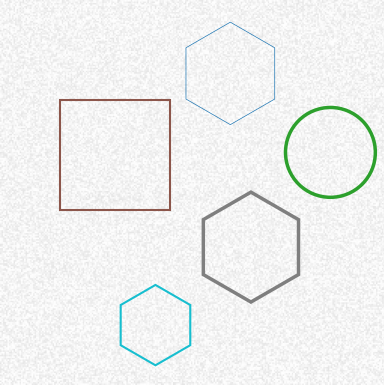[{"shape": "hexagon", "thickness": 0.5, "radius": 0.67, "center": [0.598, 0.809]}, {"shape": "circle", "thickness": 2.5, "radius": 0.58, "center": [0.858, 0.604]}, {"shape": "square", "thickness": 1.5, "radius": 0.72, "center": [0.299, 0.598]}, {"shape": "hexagon", "thickness": 2.5, "radius": 0.71, "center": [0.652, 0.358]}, {"shape": "hexagon", "thickness": 1.5, "radius": 0.52, "center": [0.404, 0.156]}]